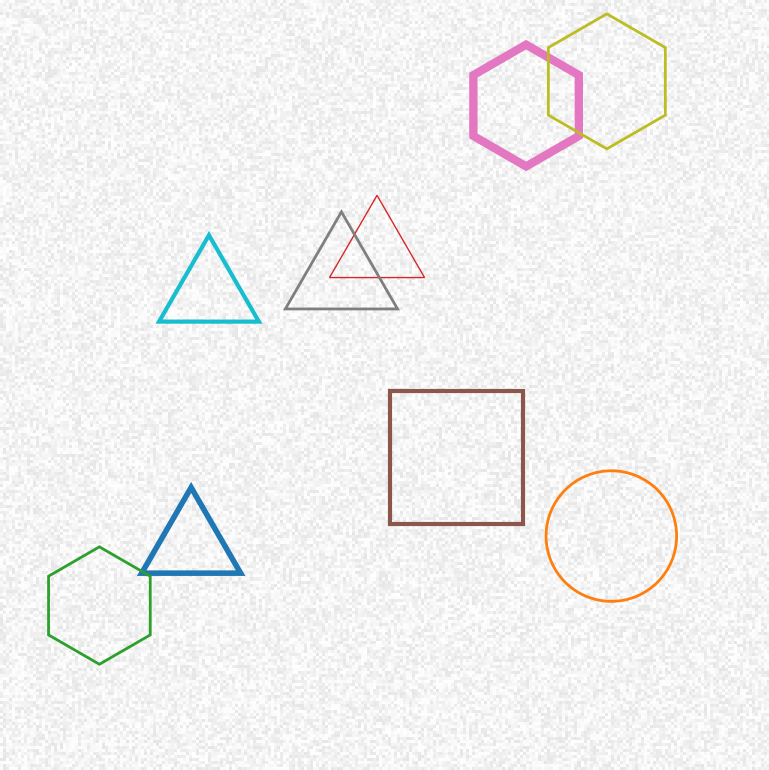[{"shape": "triangle", "thickness": 2, "radius": 0.37, "center": [0.248, 0.293]}, {"shape": "circle", "thickness": 1, "radius": 0.42, "center": [0.794, 0.304]}, {"shape": "hexagon", "thickness": 1, "radius": 0.38, "center": [0.129, 0.214]}, {"shape": "triangle", "thickness": 0.5, "radius": 0.36, "center": [0.49, 0.675]}, {"shape": "square", "thickness": 1.5, "radius": 0.43, "center": [0.593, 0.406]}, {"shape": "hexagon", "thickness": 3, "radius": 0.4, "center": [0.683, 0.863]}, {"shape": "triangle", "thickness": 1, "radius": 0.42, "center": [0.443, 0.641]}, {"shape": "hexagon", "thickness": 1, "radius": 0.44, "center": [0.788, 0.894]}, {"shape": "triangle", "thickness": 1.5, "radius": 0.37, "center": [0.271, 0.62]}]